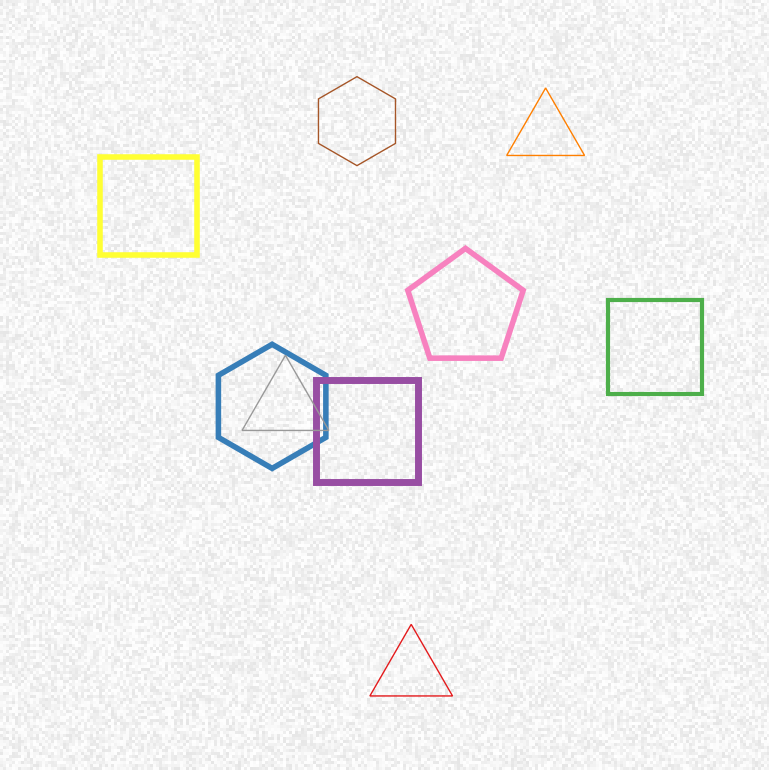[{"shape": "triangle", "thickness": 0.5, "radius": 0.31, "center": [0.534, 0.127]}, {"shape": "hexagon", "thickness": 2, "radius": 0.4, "center": [0.353, 0.472]}, {"shape": "square", "thickness": 1.5, "radius": 0.3, "center": [0.851, 0.55]}, {"shape": "square", "thickness": 2.5, "radius": 0.33, "center": [0.476, 0.44]}, {"shape": "triangle", "thickness": 0.5, "radius": 0.29, "center": [0.709, 0.827]}, {"shape": "square", "thickness": 2, "radius": 0.32, "center": [0.193, 0.732]}, {"shape": "hexagon", "thickness": 0.5, "radius": 0.29, "center": [0.464, 0.843]}, {"shape": "pentagon", "thickness": 2, "radius": 0.39, "center": [0.605, 0.599]}, {"shape": "triangle", "thickness": 0.5, "radius": 0.33, "center": [0.371, 0.474]}]